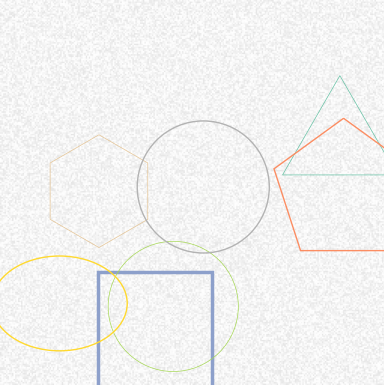[{"shape": "triangle", "thickness": 0.5, "radius": 0.86, "center": [0.883, 0.632]}, {"shape": "pentagon", "thickness": 1, "radius": 0.95, "center": [0.892, 0.503]}, {"shape": "square", "thickness": 2.5, "radius": 0.74, "center": [0.403, 0.145]}, {"shape": "circle", "thickness": 0.5, "radius": 0.85, "center": [0.45, 0.204]}, {"shape": "oval", "thickness": 1, "radius": 0.88, "center": [0.155, 0.212]}, {"shape": "hexagon", "thickness": 0.5, "radius": 0.73, "center": [0.257, 0.504]}, {"shape": "circle", "thickness": 1, "radius": 0.86, "center": [0.528, 0.514]}]